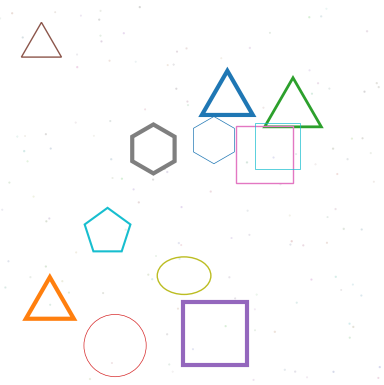[{"shape": "triangle", "thickness": 3, "radius": 0.38, "center": [0.591, 0.74]}, {"shape": "hexagon", "thickness": 0.5, "radius": 0.31, "center": [0.556, 0.636]}, {"shape": "triangle", "thickness": 3, "radius": 0.36, "center": [0.129, 0.208]}, {"shape": "triangle", "thickness": 2, "radius": 0.42, "center": [0.761, 0.713]}, {"shape": "circle", "thickness": 0.5, "radius": 0.4, "center": [0.299, 0.102]}, {"shape": "square", "thickness": 3, "radius": 0.41, "center": [0.558, 0.134]}, {"shape": "triangle", "thickness": 1, "radius": 0.3, "center": [0.108, 0.882]}, {"shape": "square", "thickness": 1, "radius": 0.37, "center": [0.687, 0.599]}, {"shape": "hexagon", "thickness": 3, "radius": 0.32, "center": [0.398, 0.613]}, {"shape": "oval", "thickness": 1, "radius": 0.35, "center": [0.478, 0.284]}, {"shape": "pentagon", "thickness": 1.5, "radius": 0.31, "center": [0.279, 0.398]}, {"shape": "square", "thickness": 0.5, "radius": 0.29, "center": [0.721, 0.621]}]